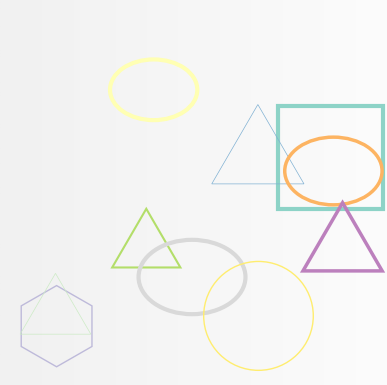[{"shape": "square", "thickness": 3, "radius": 0.67, "center": [0.853, 0.591]}, {"shape": "oval", "thickness": 3, "radius": 0.56, "center": [0.397, 0.767]}, {"shape": "hexagon", "thickness": 1, "radius": 0.53, "center": [0.146, 0.153]}, {"shape": "triangle", "thickness": 0.5, "radius": 0.69, "center": [0.665, 0.591]}, {"shape": "oval", "thickness": 2.5, "radius": 0.63, "center": [0.86, 0.556]}, {"shape": "triangle", "thickness": 1.5, "radius": 0.51, "center": [0.377, 0.356]}, {"shape": "oval", "thickness": 3, "radius": 0.69, "center": [0.496, 0.281]}, {"shape": "triangle", "thickness": 2.5, "radius": 0.59, "center": [0.884, 0.355]}, {"shape": "triangle", "thickness": 0.5, "radius": 0.53, "center": [0.143, 0.185]}, {"shape": "circle", "thickness": 1, "radius": 0.71, "center": [0.667, 0.18]}]